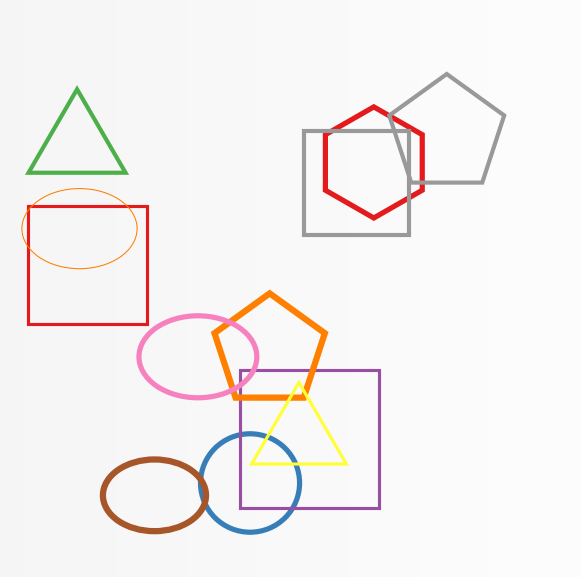[{"shape": "square", "thickness": 1.5, "radius": 0.51, "center": [0.151, 0.541]}, {"shape": "hexagon", "thickness": 2.5, "radius": 0.48, "center": [0.643, 0.718]}, {"shape": "circle", "thickness": 2.5, "radius": 0.43, "center": [0.43, 0.163]}, {"shape": "triangle", "thickness": 2, "radius": 0.48, "center": [0.133, 0.748]}, {"shape": "square", "thickness": 1.5, "radius": 0.59, "center": [0.533, 0.239]}, {"shape": "pentagon", "thickness": 3, "radius": 0.5, "center": [0.464, 0.391]}, {"shape": "oval", "thickness": 0.5, "radius": 0.5, "center": [0.137, 0.603]}, {"shape": "triangle", "thickness": 1.5, "radius": 0.47, "center": [0.514, 0.243]}, {"shape": "oval", "thickness": 3, "radius": 0.44, "center": [0.266, 0.141]}, {"shape": "oval", "thickness": 2.5, "radius": 0.51, "center": [0.34, 0.381]}, {"shape": "square", "thickness": 2, "radius": 0.45, "center": [0.613, 0.683]}, {"shape": "pentagon", "thickness": 2, "radius": 0.52, "center": [0.769, 0.767]}]